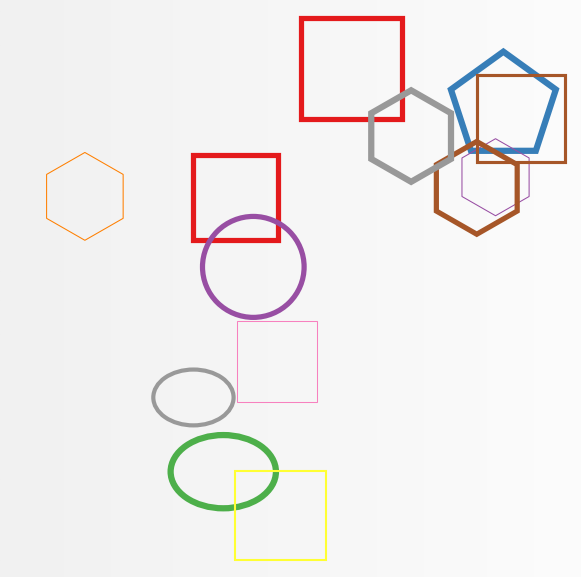[{"shape": "square", "thickness": 2.5, "radius": 0.44, "center": [0.605, 0.881]}, {"shape": "square", "thickness": 2.5, "radius": 0.37, "center": [0.406, 0.657]}, {"shape": "pentagon", "thickness": 3, "radius": 0.47, "center": [0.866, 0.815]}, {"shape": "oval", "thickness": 3, "radius": 0.45, "center": [0.384, 0.182]}, {"shape": "hexagon", "thickness": 0.5, "radius": 0.33, "center": [0.853, 0.692]}, {"shape": "circle", "thickness": 2.5, "radius": 0.44, "center": [0.436, 0.537]}, {"shape": "hexagon", "thickness": 0.5, "radius": 0.38, "center": [0.146, 0.659]}, {"shape": "square", "thickness": 1, "radius": 0.39, "center": [0.483, 0.107]}, {"shape": "hexagon", "thickness": 2.5, "radius": 0.4, "center": [0.82, 0.674]}, {"shape": "square", "thickness": 1.5, "radius": 0.38, "center": [0.897, 0.794]}, {"shape": "square", "thickness": 0.5, "radius": 0.35, "center": [0.477, 0.373]}, {"shape": "oval", "thickness": 2, "radius": 0.35, "center": [0.333, 0.311]}, {"shape": "hexagon", "thickness": 3, "radius": 0.4, "center": [0.707, 0.764]}]